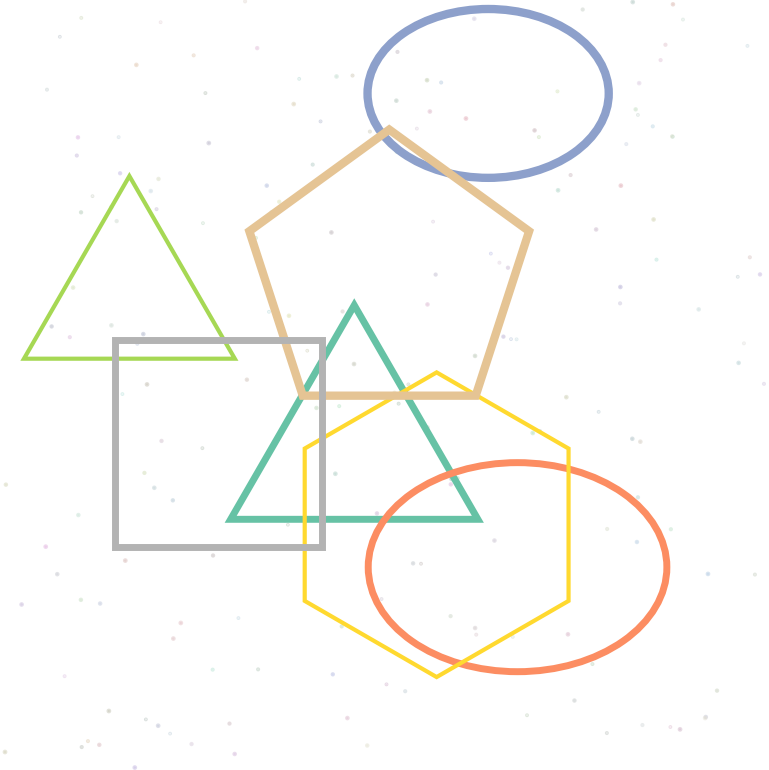[{"shape": "triangle", "thickness": 2.5, "radius": 0.93, "center": [0.46, 0.418]}, {"shape": "oval", "thickness": 2.5, "radius": 0.97, "center": [0.672, 0.263]}, {"shape": "oval", "thickness": 3, "radius": 0.78, "center": [0.634, 0.879]}, {"shape": "triangle", "thickness": 1.5, "radius": 0.79, "center": [0.168, 0.613]}, {"shape": "hexagon", "thickness": 1.5, "radius": 0.99, "center": [0.567, 0.319]}, {"shape": "pentagon", "thickness": 3, "radius": 0.96, "center": [0.505, 0.641]}, {"shape": "square", "thickness": 2.5, "radius": 0.67, "center": [0.284, 0.424]}]